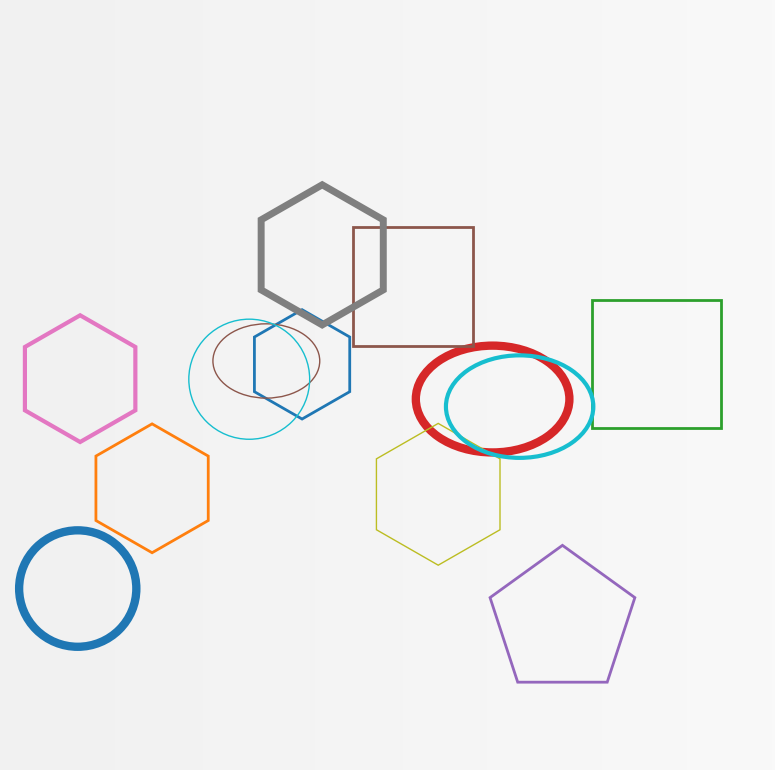[{"shape": "hexagon", "thickness": 1, "radius": 0.36, "center": [0.39, 0.527]}, {"shape": "circle", "thickness": 3, "radius": 0.38, "center": [0.1, 0.236]}, {"shape": "hexagon", "thickness": 1, "radius": 0.42, "center": [0.196, 0.366]}, {"shape": "square", "thickness": 1, "radius": 0.42, "center": [0.847, 0.527]}, {"shape": "oval", "thickness": 3, "radius": 0.5, "center": [0.636, 0.482]}, {"shape": "pentagon", "thickness": 1, "radius": 0.49, "center": [0.726, 0.194]}, {"shape": "oval", "thickness": 0.5, "radius": 0.34, "center": [0.344, 0.531]}, {"shape": "square", "thickness": 1, "radius": 0.39, "center": [0.533, 0.628]}, {"shape": "hexagon", "thickness": 1.5, "radius": 0.41, "center": [0.103, 0.508]}, {"shape": "hexagon", "thickness": 2.5, "radius": 0.45, "center": [0.416, 0.669]}, {"shape": "hexagon", "thickness": 0.5, "radius": 0.46, "center": [0.565, 0.358]}, {"shape": "circle", "thickness": 0.5, "radius": 0.39, "center": [0.322, 0.508]}, {"shape": "oval", "thickness": 1.5, "radius": 0.48, "center": [0.67, 0.472]}]